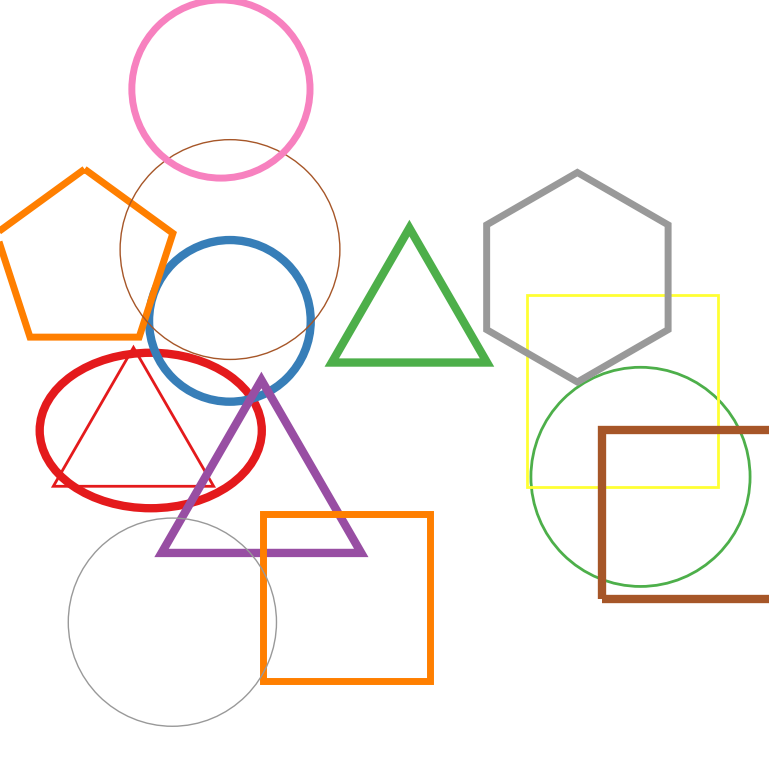[{"shape": "triangle", "thickness": 1, "radius": 0.6, "center": [0.173, 0.429]}, {"shape": "oval", "thickness": 3, "radius": 0.72, "center": [0.196, 0.441]}, {"shape": "circle", "thickness": 3, "radius": 0.52, "center": [0.299, 0.583]}, {"shape": "circle", "thickness": 1, "radius": 0.71, "center": [0.832, 0.381]}, {"shape": "triangle", "thickness": 3, "radius": 0.58, "center": [0.532, 0.587]}, {"shape": "triangle", "thickness": 3, "radius": 0.75, "center": [0.339, 0.357]}, {"shape": "pentagon", "thickness": 2.5, "radius": 0.6, "center": [0.11, 0.66]}, {"shape": "square", "thickness": 2.5, "radius": 0.54, "center": [0.45, 0.224]}, {"shape": "square", "thickness": 1, "radius": 0.62, "center": [0.809, 0.492]}, {"shape": "square", "thickness": 3, "radius": 0.55, "center": [0.892, 0.332]}, {"shape": "circle", "thickness": 0.5, "radius": 0.71, "center": [0.299, 0.676]}, {"shape": "circle", "thickness": 2.5, "radius": 0.58, "center": [0.287, 0.884]}, {"shape": "hexagon", "thickness": 2.5, "radius": 0.68, "center": [0.75, 0.64]}, {"shape": "circle", "thickness": 0.5, "radius": 0.68, "center": [0.224, 0.192]}]